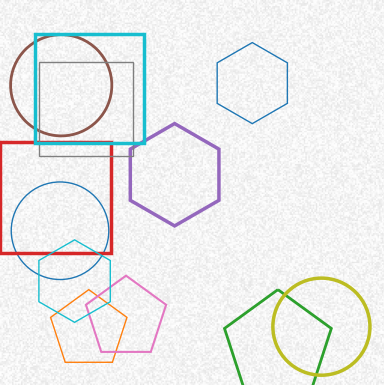[{"shape": "circle", "thickness": 1, "radius": 0.63, "center": [0.156, 0.401]}, {"shape": "hexagon", "thickness": 1, "radius": 0.53, "center": [0.655, 0.784]}, {"shape": "pentagon", "thickness": 1, "radius": 0.52, "center": [0.231, 0.143]}, {"shape": "pentagon", "thickness": 2, "radius": 0.73, "center": [0.722, 0.102]}, {"shape": "square", "thickness": 2.5, "radius": 0.72, "center": [0.145, 0.487]}, {"shape": "hexagon", "thickness": 2.5, "radius": 0.66, "center": [0.454, 0.546]}, {"shape": "circle", "thickness": 2, "radius": 0.66, "center": [0.159, 0.778]}, {"shape": "pentagon", "thickness": 1.5, "radius": 0.55, "center": [0.327, 0.175]}, {"shape": "square", "thickness": 1, "radius": 0.61, "center": [0.223, 0.717]}, {"shape": "circle", "thickness": 2.5, "radius": 0.63, "center": [0.835, 0.152]}, {"shape": "square", "thickness": 2.5, "radius": 0.71, "center": [0.232, 0.77]}, {"shape": "hexagon", "thickness": 1, "radius": 0.54, "center": [0.194, 0.27]}]